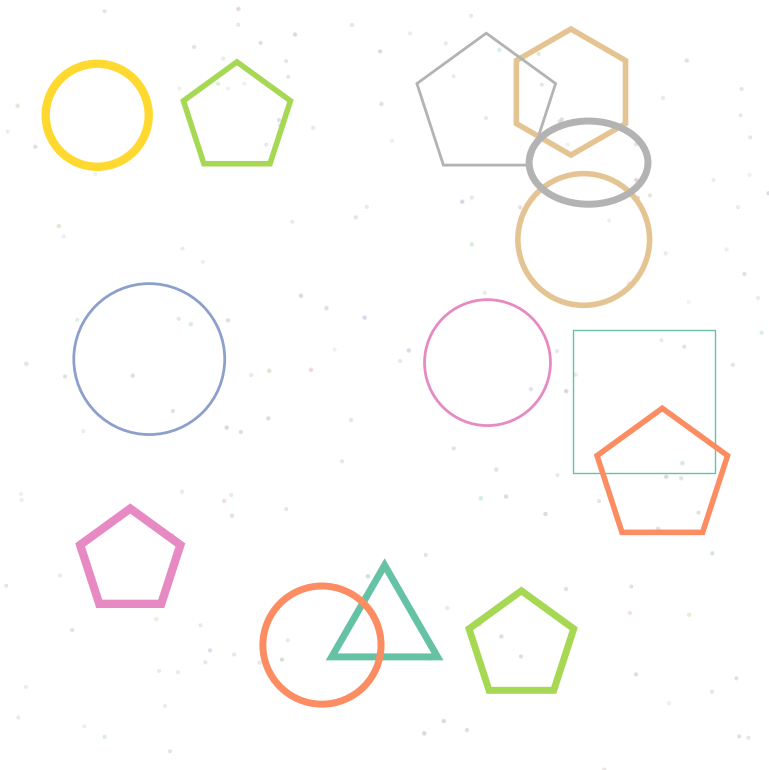[{"shape": "triangle", "thickness": 2.5, "radius": 0.4, "center": [0.5, 0.187]}, {"shape": "square", "thickness": 0.5, "radius": 0.46, "center": [0.836, 0.479]}, {"shape": "circle", "thickness": 2.5, "radius": 0.38, "center": [0.418, 0.162]}, {"shape": "pentagon", "thickness": 2, "radius": 0.45, "center": [0.86, 0.381]}, {"shape": "circle", "thickness": 1, "radius": 0.49, "center": [0.194, 0.534]}, {"shape": "circle", "thickness": 1, "radius": 0.41, "center": [0.633, 0.529]}, {"shape": "pentagon", "thickness": 3, "radius": 0.34, "center": [0.169, 0.271]}, {"shape": "pentagon", "thickness": 2, "radius": 0.37, "center": [0.308, 0.846]}, {"shape": "pentagon", "thickness": 2.5, "radius": 0.36, "center": [0.677, 0.161]}, {"shape": "circle", "thickness": 3, "radius": 0.33, "center": [0.126, 0.85]}, {"shape": "circle", "thickness": 2, "radius": 0.43, "center": [0.758, 0.689]}, {"shape": "hexagon", "thickness": 2, "radius": 0.41, "center": [0.741, 0.88]}, {"shape": "oval", "thickness": 2.5, "radius": 0.39, "center": [0.764, 0.789]}, {"shape": "pentagon", "thickness": 1, "radius": 0.47, "center": [0.632, 0.862]}]